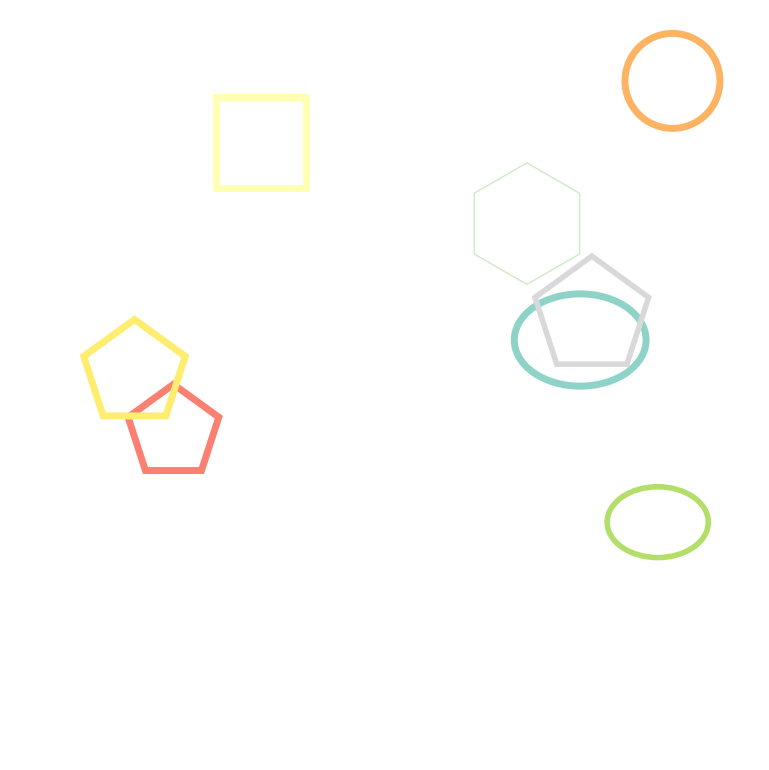[{"shape": "oval", "thickness": 2.5, "radius": 0.43, "center": [0.753, 0.558]}, {"shape": "square", "thickness": 2.5, "radius": 0.29, "center": [0.339, 0.815]}, {"shape": "pentagon", "thickness": 2.5, "radius": 0.31, "center": [0.225, 0.439]}, {"shape": "circle", "thickness": 2.5, "radius": 0.31, "center": [0.873, 0.895]}, {"shape": "oval", "thickness": 2, "radius": 0.33, "center": [0.854, 0.322]}, {"shape": "pentagon", "thickness": 2, "radius": 0.39, "center": [0.769, 0.59]}, {"shape": "hexagon", "thickness": 0.5, "radius": 0.39, "center": [0.684, 0.71]}, {"shape": "pentagon", "thickness": 2.5, "radius": 0.35, "center": [0.175, 0.516]}]